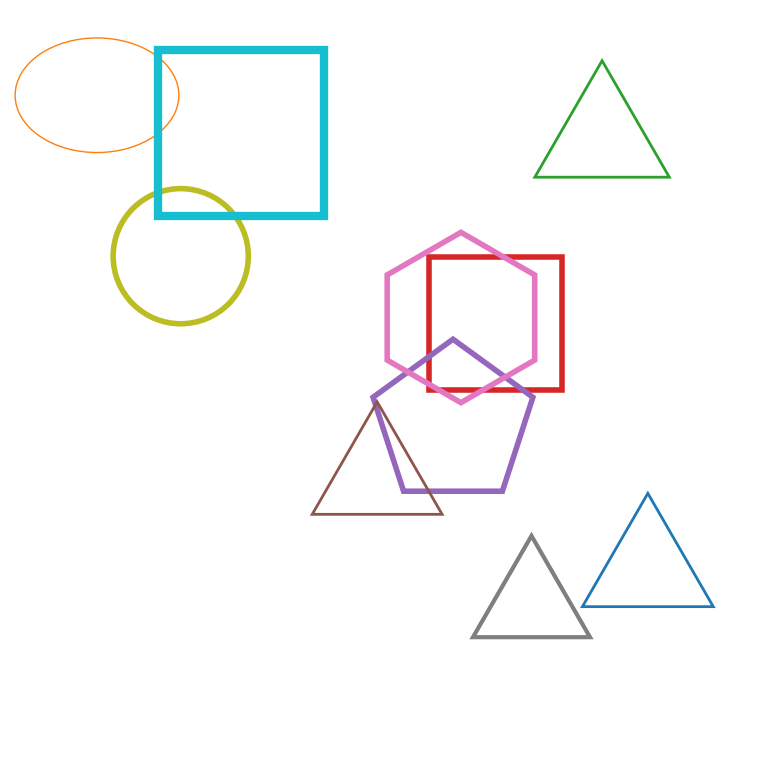[{"shape": "triangle", "thickness": 1, "radius": 0.49, "center": [0.841, 0.261]}, {"shape": "oval", "thickness": 0.5, "radius": 0.53, "center": [0.126, 0.876]}, {"shape": "triangle", "thickness": 1, "radius": 0.5, "center": [0.782, 0.82]}, {"shape": "square", "thickness": 2, "radius": 0.43, "center": [0.644, 0.579]}, {"shape": "pentagon", "thickness": 2, "radius": 0.55, "center": [0.588, 0.45]}, {"shape": "triangle", "thickness": 1, "radius": 0.49, "center": [0.49, 0.381]}, {"shape": "hexagon", "thickness": 2, "radius": 0.55, "center": [0.599, 0.588]}, {"shape": "triangle", "thickness": 1.5, "radius": 0.44, "center": [0.69, 0.216]}, {"shape": "circle", "thickness": 2, "radius": 0.44, "center": [0.235, 0.667]}, {"shape": "square", "thickness": 3, "radius": 0.54, "center": [0.314, 0.828]}]